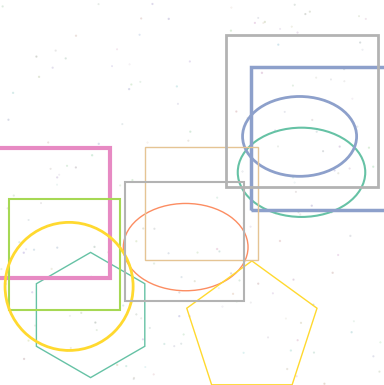[{"shape": "oval", "thickness": 1.5, "radius": 0.83, "center": [0.783, 0.552]}, {"shape": "hexagon", "thickness": 1, "radius": 0.81, "center": [0.235, 0.182]}, {"shape": "oval", "thickness": 1, "radius": 0.81, "center": [0.482, 0.358]}, {"shape": "square", "thickness": 2.5, "radius": 0.93, "center": [0.838, 0.64]}, {"shape": "oval", "thickness": 2, "radius": 0.74, "center": [0.778, 0.646]}, {"shape": "square", "thickness": 3, "radius": 0.85, "center": [0.116, 0.448]}, {"shape": "square", "thickness": 1.5, "radius": 0.72, "center": [0.167, 0.338]}, {"shape": "circle", "thickness": 2, "radius": 0.83, "center": [0.179, 0.256]}, {"shape": "pentagon", "thickness": 1, "radius": 0.89, "center": [0.654, 0.144]}, {"shape": "square", "thickness": 1, "radius": 0.73, "center": [0.524, 0.471]}, {"shape": "square", "thickness": 1.5, "radius": 0.77, "center": [0.48, 0.373]}, {"shape": "square", "thickness": 2, "radius": 0.99, "center": [0.783, 0.713]}]